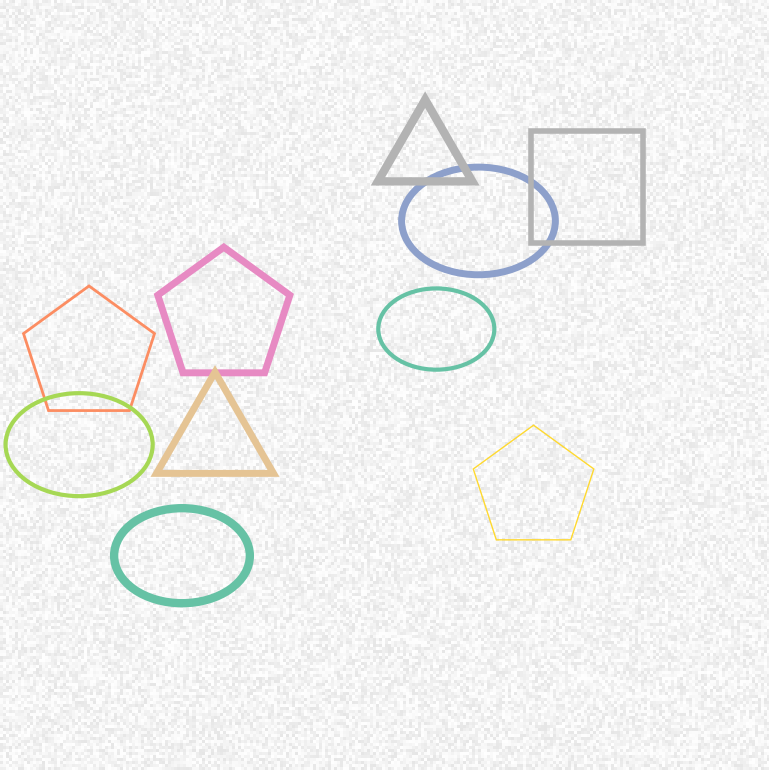[{"shape": "oval", "thickness": 1.5, "radius": 0.38, "center": [0.567, 0.573]}, {"shape": "oval", "thickness": 3, "radius": 0.44, "center": [0.236, 0.278]}, {"shape": "pentagon", "thickness": 1, "radius": 0.45, "center": [0.116, 0.539]}, {"shape": "oval", "thickness": 2.5, "radius": 0.5, "center": [0.621, 0.713]}, {"shape": "pentagon", "thickness": 2.5, "radius": 0.45, "center": [0.291, 0.589]}, {"shape": "oval", "thickness": 1.5, "radius": 0.48, "center": [0.103, 0.423]}, {"shape": "pentagon", "thickness": 0.5, "radius": 0.41, "center": [0.693, 0.365]}, {"shape": "triangle", "thickness": 2.5, "radius": 0.44, "center": [0.279, 0.429]}, {"shape": "square", "thickness": 2, "radius": 0.36, "center": [0.762, 0.758]}, {"shape": "triangle", "thickness": 3, "radius": 0.35, "center": [0.552, 0.8]}]